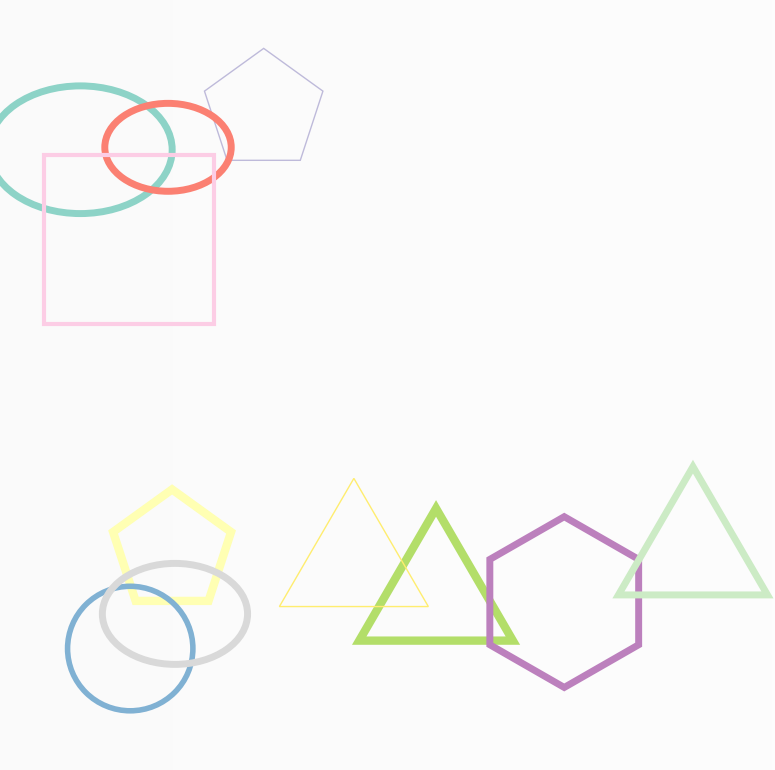[{"shape": "oval", "thickness": 2.5, "radius": 0.59, "center": [0.104, 0.806]}, {"shape": "pentagon", "thickness": 3, "radius": 0.4, "center": [0.222, 0.284]}, {"shape": "pentagon", "thickness": 0.5, "radius": 0.4, "center": [0.34, 0.857]}, {"shape": "oval", "thickness": 2.5, "radius": 0.41, "center": [0.217, 0.809]}, {"shape": "circle", "thickness": 2, "radius": 0.4, "center": [0.168, 0.158]}, {"shape": "triangle", "thickness": 3, "radius": 0.57, "center": [0.563, 0.225]}, {"shape": "square", "thickness": 1.5, "radius": 0.55, "center": [0.167, 0.689]}, {"shape": "oval", "thickness": 2.5, "radius": 0.47, "center": [0.226, 0.203]}, {"shape": "hexagon", "thickness": 2.5, "radius": 0.55, "center": [0.728, 0.218]}, {"shape": "triangle", "thickness": 2.5, "radius": 0.56, "center": [0.894, 0.283]}, {"shape": "triangle", "thickness": 0.5, "radius": 0.55, "center": [0.457, 0.268]}]